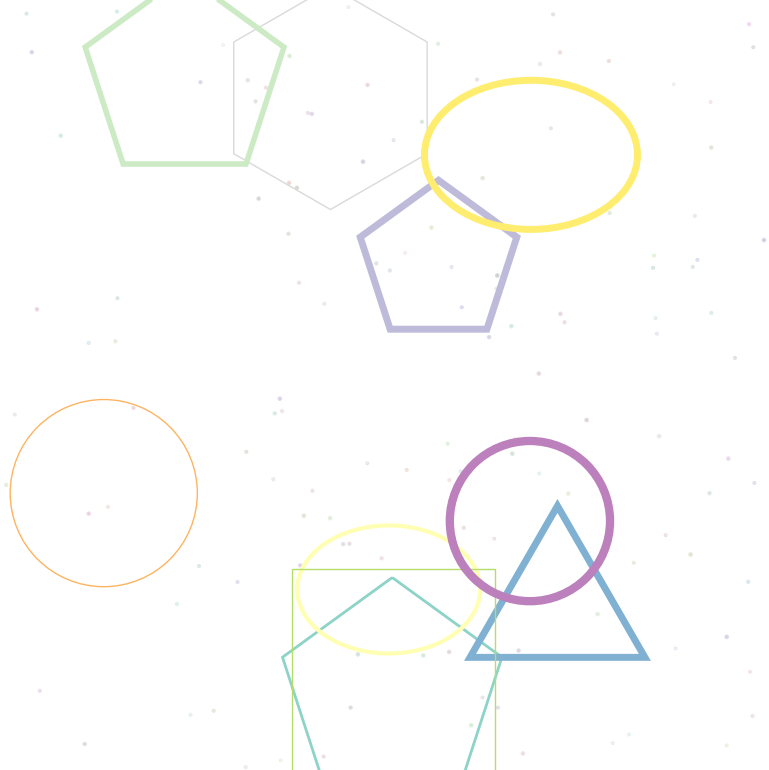[{"shape": "pentagon", "thickness": 1, "radius": 0.75, "center": [0.509, 0.1]}, {"shape": "oval", "thickness": 1.5, "radius": 0.59, "center": [0.505, 0.234]}, {"shape": "pentagon", "thickness": 2.5, "radius": 0.53, "center": [0.569, 0.659]}, {"shape": "triangle", "thickness": 2.5, "radius": 0.66, "center": [0.724, 0.212]}, {"shape": "circle", "thickness": 0.5, "radius": 0.61, "center": [0.135, 0.36]}, {"shape": "square", "thickness": 0.5, "radius": 0.66, "center": [0.511, 0.128]}, {"shape": "hexagon", "thickness": 0.5, "radius": 0.73, "center": [0.429, 0.873]}, {"shape": "circle", "thickness": 3, "radius": 0.52, "center": [0.688, 0.323]}, {"shape": "pentagon", "thickness": 2, "radius": 0.68, "center": [0.24, 0.897]}, {"shape": "oval", "thickness": 2.5, "radius": 0.69, "center": [0.69, 0.799]}]